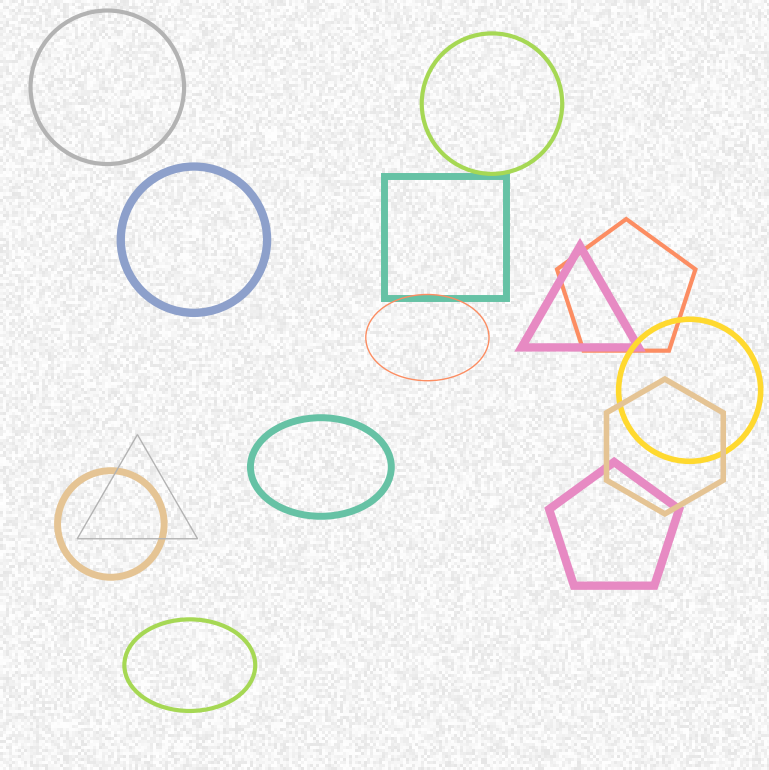[{"shape": "oval", "thickness": 2.5, "radius": 0.46, "center": [0.417, 0.394]}, {"shape": "square", "thickness": 2.5, "radius": 0.39, "center": [0.578, 0.692]}, {"shape": "pentagon", "thickness": 1.5, "radius": 0.47, "center": [0.813, 0.621]}, {"shape": "oval", "thickness": 0.5, "radius": 0.4, "center": [0.555, 0.562]}, {"shape": "circle", "thickness": 3, "radius": 0.48, "center": [0.252, 0.689]}, {"shape": "triangle", "thickness": 3, "radius": 0.44, "center": [0.753, 0.593]}, {"shape": "pentagon", "thickness": 3, "radius": 0.44, "center": [0.798, 0.311]}, {"shape": "oval", "thickness": 1.5, "radius": 0.42, "center": [0.246, 0.136]}, {"shape": "circle", "thickness": 1.5, "radius": 0.46, "center": [0.639, 0.865]}, {"shape": "circle", "thickness": 2, "radius": 0.46, "center": [0.896, 0.493]}, {"shape": "hexagon", "thickness": 2, "radius": 0.44, "center": [0.863, 0.42]}, {"shape": "circle", "thickness": 2.5, "radius": 0.35, "center": [0.144, 0.32]}, {"shape": "triangle", "thickness": 0.5, "radius": 0.45, "center": [0.178, 0.345]}, {"shape": "circle", "thickness": 1.5, "radius": 0.5, "center": [0.139, 0.887]}]